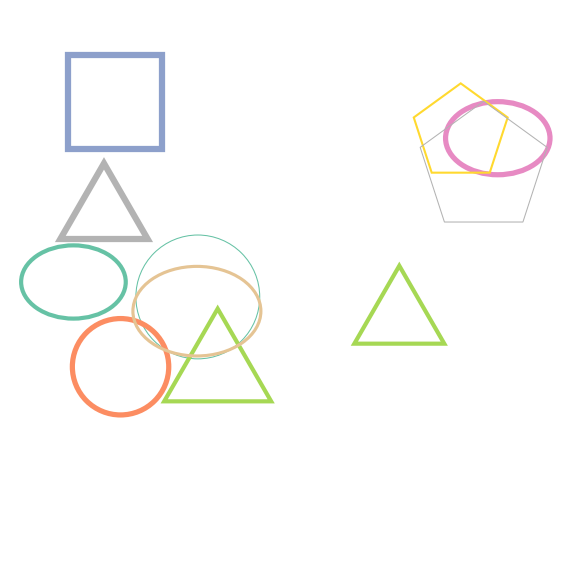[{"shape": "circle", "thickness": 0.5, "radius": 0.54, "center": [0.343, 0.485]}, {"shape": "oval", "thickness": 2, "radius": 0.45, "center": [0.127, 0.511]}, {"shape": "circle", "thickness": 2.5, "radius": 0.42, "center": [0.209, 0.364]}, {"shape": "square", "thickness": 3, "radius": 0.41, "center": [0.199, 0.823]}, {"shape": "oval", "thickness": 2.5, "radius": 0.45, "center": [0.862, 0.76]}, {"shape": "triangle", "thickness": 2, "radius": 0.45, "center": [0.691, 0.449]}, {"shape": "triangle", "thickness": 2, "radius": 0.53, "center": [0.377, 0.358]}, {"shape": "pentagon", "thickness": 1, "radius": 0.43, "center": [0.798, 0.769]}, {"shape": "oval", "thickness": 1.5, "radius": 0.55, "center": [0.341, 0.46]}, {"shape": "triangle", "thickness": 3, "radius": 0.44, "center": [0.18, 0.629]}, {"shape": "pentagon", "thickness": 0.5, "radius": 0.58, "center": [0.838, 0.708]}]